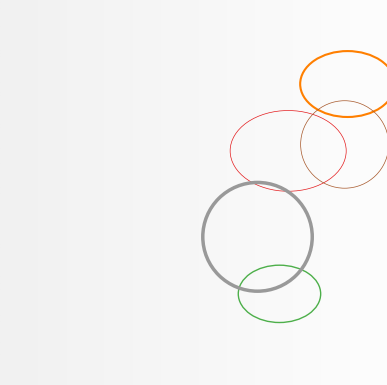[{"shape": "oval", "thickness": 0.5, "radius": 0.75, "center": [0.744, 0.608]}, {"shape": "oval", "thickness": 1, "radius": 0.53, "center": [0.721, 0.237]}, {"shape": "oval", "thickness": 1.5, "radius": 0.61, "center": [0.897, 0.782]}, {"shape": "circle", "thickness": 0.5, "radius": 0.57, "center": [0.889, 0.625]}, {"shape": "circle", "thickness": 2.5, "radius": 0.71, "center": [0.665, 0.385]}]